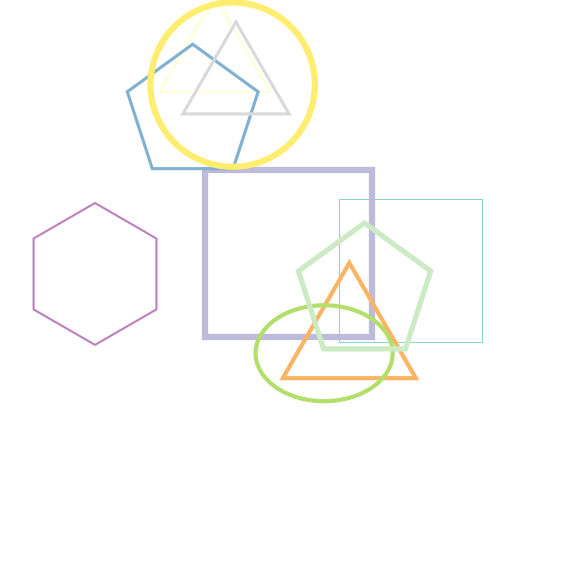[{"shape": "square", "thickness": 0.5, "radius": 0.62, "center": [0.711, 0.531]}, {"shape": "triangle", "thickness": 0.5, "radius": 0.55, "center": [0.372, 0.895]}, {"shape": "square", "thickness": 3, "radius": 0.72, "center": [0.499, 0.56]}, {"shape": "pentagon", "thickness": 1.5, "radius": 0.6, "center": [0.334, 0.803]}, {"shape": "triangle", "thickness": 2, "radius": 0.67, "center": [0.605, 0.411]}, {"shape": "oval", "thickness": 2, "radius": 0.59, "center": [0.561, 0.387]}, {"shape": "triangle", "thickness": 1.5, "radius": 0.53, "center": [0.409, 0.855]}, {"shape": "hexagon", "thickness": 1, "radius": 0.61, "center": [0.165, 0.525]}, {"shape": "pentagon", "thickness": 2.5, "radius": 0.6, "center": [0.631, 0.492]}, {"shape": "circle", "thickness": 3, "radius": 0.71, "center": [0.403, 0.853]}]